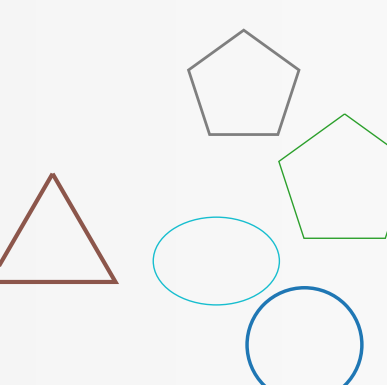[{"shape": "circle", "thickness": 2.5, "radius": 0.74, "center": [0.786, 0.104]}, {"shape": "pentagon", "thickness": 1, "radius": 0.89, "center": [0.889, 0.526]}, {"shape": "triangle", "thickness": 3, "radius": 0.94, "center": [0.136, 0.361]}, {"shape": "pentagon", "thickness": 2, "radius": 0.75, "center": [0.629, 0.772]}, {"shape": "oval", "thickness": 1, "radius": 0.81, "center": [0.558, 0.322]}]